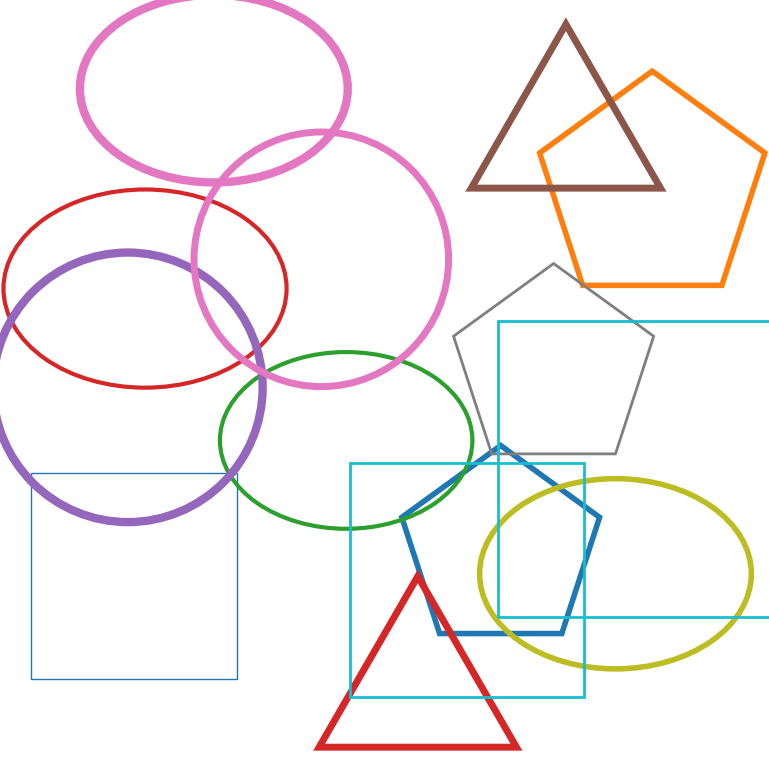[{"shape": "square", "thickness": 0.5, "radius": 0.67, "center": [0.174, 0.252]}, {"shape": "pentagon", "thickness": 2, "radius": 0.68, "center": [0.65, 0.286]}, {"shape": "pentagon", "thickness": 2, "radius": 0.77, "center": [0.847, 0.754]}, {"shape": "oval", "thickness": 1.5, "radius": 0.82, "center": [0.45, 0.428]}, {"shape": "oval", "thickness": 1.5, "radius": 0.92, "center": [0.188, 0.625]}, {"shape": "triangle", "thickness": 2.5, "radius": 0.74, "center": [0.543, 0.104]}, {"shape": "circle", "thickness": 3, "radius": 0.88, "center": [0.166, 0.497]}, {"shape": "triangle", "thickness": 2.5, "radius": 0.71, "center": [0.735, 0.827]}, {"shape": "oval", "thickness": 3, "radius": 0.87, "center": [0.278, 0.885]}, {"shape": "circle", "thickness": 2.5, "radius": 0.83, "center": [0.417, 0.663]}, {"shape": "pentagon", "thickness": 1, "radius": 0.68, "center": [0.719, 0.521]}, {"shape": "oval", "thickness": 2, "radius": 0.88, "center": [0.799, 0.255]}, {"shape": "square", "thickness": 1, "radius": 0.76, "center": [0.606, 0.246]}, {"shape": "square", "thickness": 1, "radius": 0.96, "center": [0.839, 0.391]}]